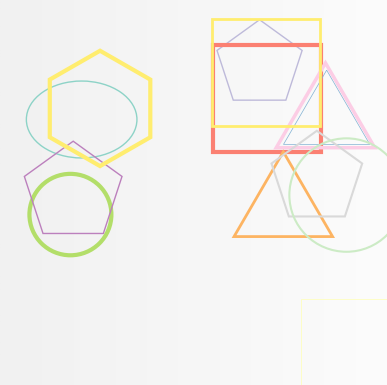[{"shape": "oval", "thickness": 1, "radius": 0.71, "center": [0.211, 0.69]}, {"shape": "square", "thickness": 0.5, "radius": 0.59, "center": [0.895, 0.105]}, {"shape": "pentagon", "thickness": 1, "radius": 0.58, "center": [0.67, 0.833]}, {"shape": "square", "thickness": 3, "radius": 0.7, "center": [0.688, 0.744]}, {"shape": "triangle", "thickness": 0.5, "radius": 0.64, "center": [0.843, 0.689]}, {"shape": "triangle", "thickness": 2, "radius": 0.73, "center": [0.731, 0.459]}, {"shape": "circle", "thickness": 3, "radius": 0.53, "center": [0.182, 0.443]}, {"shape": "triangle", "thickness": 2.5, "radius": 0.73, "center": [0.84, 0.69]}, {"shape": "pentagon", "thickness": 1.5, "radius": 0.62, "center": [0.818, 0.537]}, {"shape": "pentagon", "thickness": 1, "radius": 0.66, "center": [0.189, 0.501]}, {"shape": "circle", "thickness": 1.5, "radius": 0.74, "center": [0.894, 0.493]}, {"shape": "hexagon", "thickness": 3, "radius": 0.75, "center": [0.258, 0.718]}, {"shape": "square", "thickness": 2, "radius": 0.7, "center": [0.686, 0.812]}]